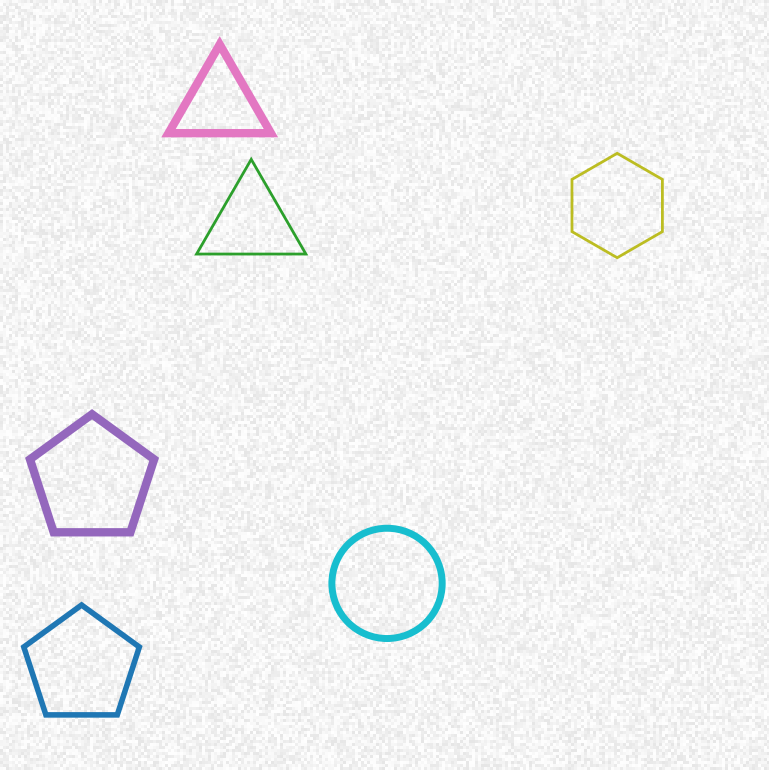[{"shape": "pentagon", "thickness": 2, "radius": 0.39, "center": [0.106, 0.135]}, {"shape": "triangle", "thickness": 1, "radius": 0.41, "center": [0.326, 0.711]}, {"shape": "pentagon", "thickness": 3, "radius": 0.42, "center": [0.12, 0.377]}, {"shape": "triangle", "thickness": 3, "radius": 0.38, "center": [0.285, 0.865]}, {"shape": "hexagon", "thickness": 1, "radius": 0.34, "center": [0.802, 0.733]}, {"shape": "circle", "thickness": 2.5, "radius": 0.36, "center": [0.503, 0.242]}]